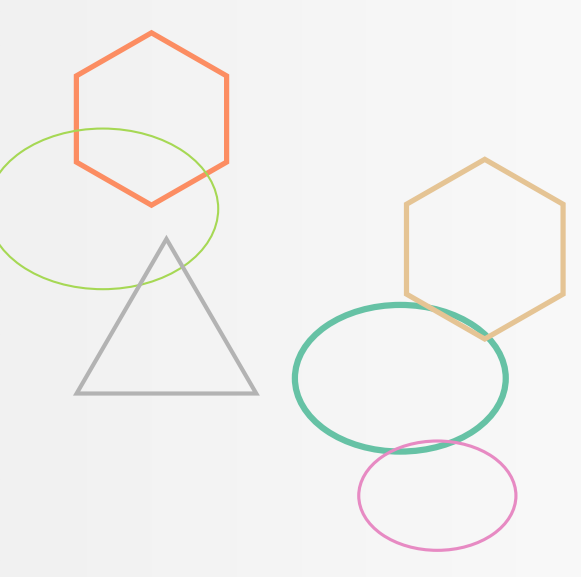[{"shape": "oval", "thickness": 3, "radius": 0.91, "center": [0.689, 0.344]}, {"shape": "hexagon", "thickness": 2.5, "radius": 0.75, "center": [0.261, 0.793]}, {"shape": "oval", "thickness": 1.5, "radius": 0.68, "center": [0.752, 0.141]}, {"shape": "oval", "thickness": 1, "radius": 0.99, "center": [0.177, 0.637]}, {"shape": "hexagon", "thickness": 2.5, "radius": 0.78, "center": [0.834, 0.568]}, {"shape": "triangle", "thickness": 2, "radius": 0.89, "center": [0.286, 0.407]}]